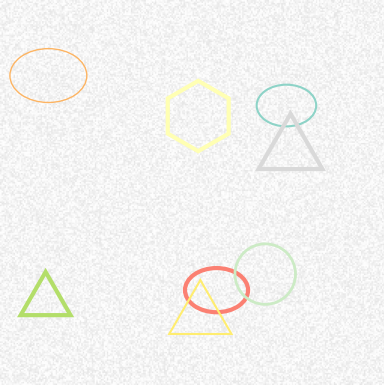[{"shape": "oval", "thickness": 1.5, "radius": 0.39, "center": [0.744, 0.726]}, {"shape": "hexagon", "thickness": 3, "radius": 0.46, "center": [0.515, 0.699]}, {"shape": "oval", "thickness": 3, "radius": 0.41, "center": [0.562, 0.246]}, {"shape": "oval", "thickness": 1, "radius": 0.5, "center": [0.126, 0.804]}, {"shape": "triangle", "thickness": 3, "radius": 0.37, "center": [0.118, 0.219]}, {"shape": "triangle", "thickness": 3, "radius": 0.48, "center": [0.755, 0.609]}, {"shape": "circle", "thickness": 2, "radius": 0.39, "center": [0.689, 0.288]}, {"shape": "triangle", "thickness": 1.5, "radius": 0.47, "center": [0.52, 0.179]}]